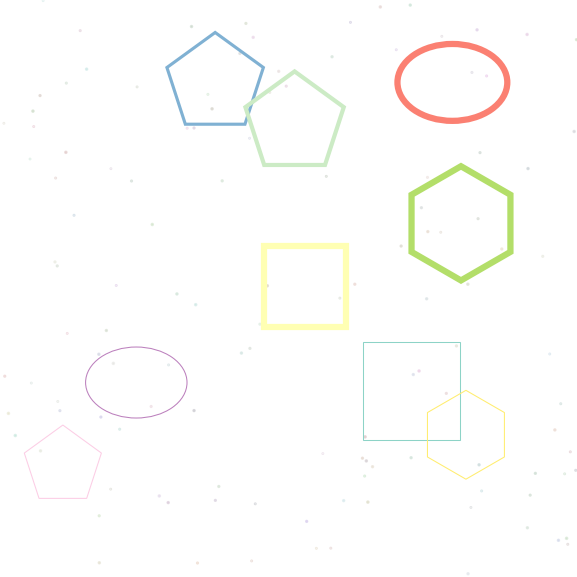[{"shape": "square", "thickness": 0.5, "radius": 0.42, "center": [0.712, 0.322]}, {"shape": "square", "thickness": 3, "radius": 0.35, "center": [0.528, 0.503]}, {"shape": "oval", "thickness": 3, "radius": 0.48, "center": [0.783, 0.856]}, {"shape": "pentagon", "thickness": 1.5, "radius": 0.44, "center": [0.373, 0.855]}, {"shape": "hexagon", "thickness": 3, "radius": 0.49, "center": [0.798, 0.612]}, {"shape": "pentagon", "thickness": 0.5, "radius": 0.35, "center": [0.109, 0.193]}, {"shape": "oval", "thickness": 0.5, "radius": 0.44, "center": [0.236, 0.337]}, {"shape": "pentagon", "thickness": 2, "radius": 0.45, "center": [0.51, 0.786]}, {"shape": "hexagon", "thickness": 0.5, "radius": 0.38, "center": [0.807, 0.246]}]